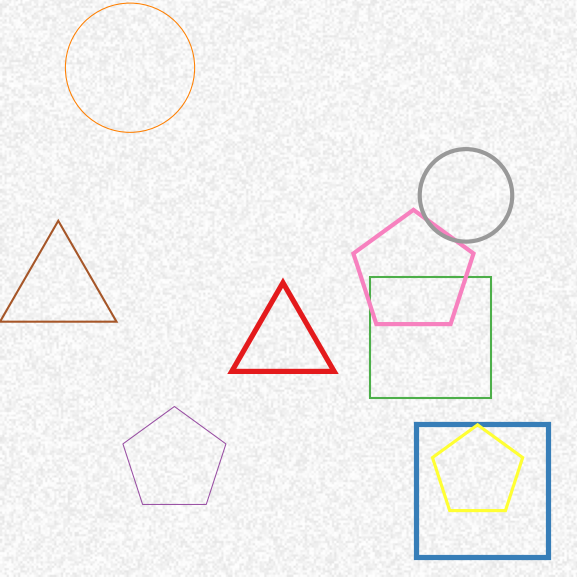[{"shape": "triangle", "thickness": 2.5, "radius": 0.51, "center": [0.49, 0.407]}, {"shape": "square", "thickness": 2.5, "radius": 0.57, "center": [0.834, 0.15]}, {"shape": "square", "thickness": 1, "radius": 0.52, "center": [0.746, 0.414]}, {"shape": "pentagon", "thickness": 0.5, "radius": 0.47, "center": [0.302, 0.201]}, {"shape": "circle", "thickness": 0.5, "radius": 0.56, "center": [0.225, 0.882]}, {"shape": "pentagon", "thickness": 1.5, "radius": 0.41, "center": [0.827, 0.181]}, {"shape": "triangle", "thickness": 1, "radius": 0.58, "center": [0.101, 0.5]}, {"shape": "pentagon", "thickness": 2, "radius": 0.55, "center": [0.716, 0.526]}, {"shape": "circle", "thickness": 2, "radius": 0.4, "center": [0.807, 0.661]}]